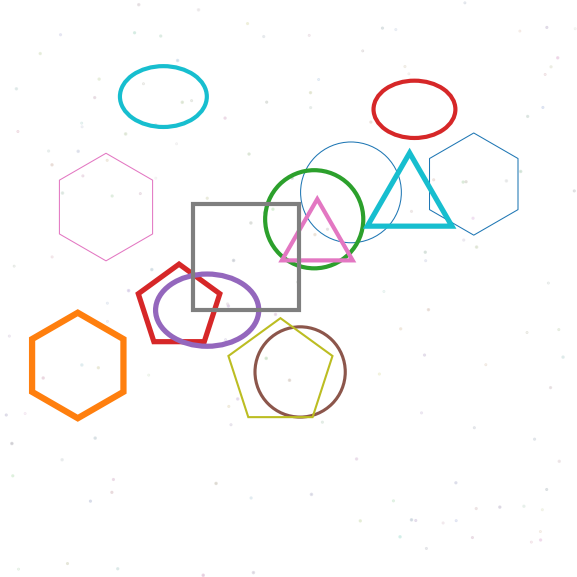[{"shape": "hexagon", "thickness": 0.5, "radius": 0.44, "center": [0.82, 0.68]}, {"shape": "circle", "thickness": 0.5, "radius": 0.44, "center": [0.608, 0.666]}, {"shape": "hexagon", "thickness": 3, "radius": 0.46, "center": [0.135, 0.366]}, {"shape": "circle", "thickness": 2, "radius": 0.42, "center": [0.544, 0.619]}, {"shape": "pentagon", "thickness": 2.5, "radius": 0.37, "center": [0.31, 0.468]}, {"shape": "oval", "thickness": 2, "radius": 0.35, "center": [0.718, 0.81]}, {"shape": "oval", "thickness": 2.5, "radius": 0.45, "center": [0.359, 0.462]}, {"shape": "circle", "thickness": 1.5, "radius": 0.39, "center": [0.52, 0.355]}, {"shape": "triangle", "thickness": 2, "radius": 0.35, "center": [0.549, 0.584]}, {"shape": "hexagon", "thickness": 0.5, "radius": 0.47, "center": [0.184, 0.641]}, {"shape": "square", "thickness": 2, "radius": 0.46, "center": [0.426, 0.554]}, {"shape": "pentagon", "thickness": 1, "radius": 0.47, "center": [0.486, 0.353]}, {"shape": "oval", "thickness": 2, "radius": 0.38, "center": [0.283, 0.832]}, {"shape": "triangle", "thickness": 2.5, "radius": 0.42, "center": [0.709, 0.65]}]